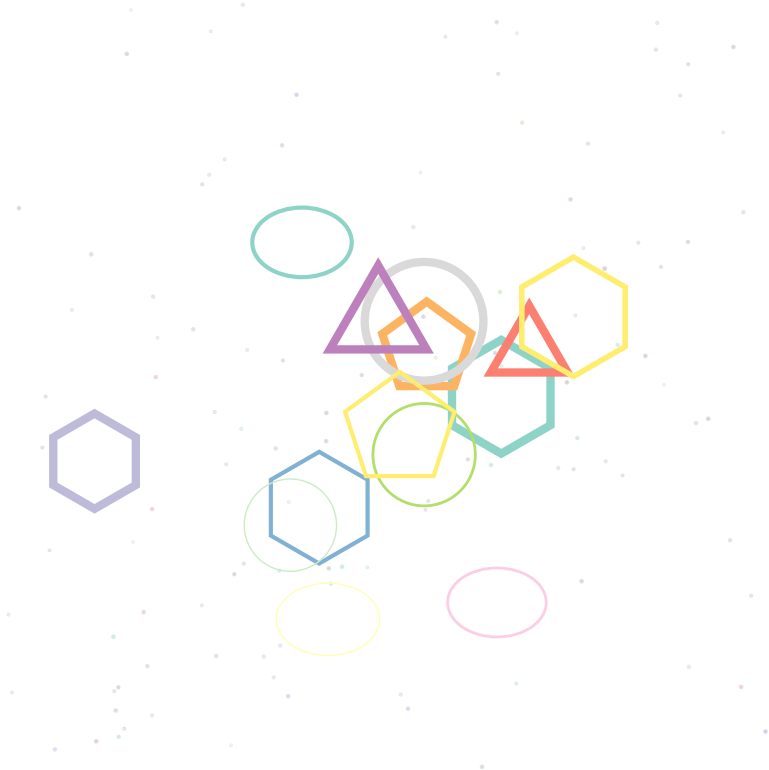[{"shape": "hexagon", "thickness": 3, "radius": 0.37, "center": [0.651, 0.485]}, {"shape": "oval", "thickness": 1.5, "radius": 0.32, "center": [0.392, 0.685]}, {"shape": "oval", "thickness": 0.5, "radius": 0.34, "center": [0.426, 0.196]}, {"shape": "hexagon", "thickness": 3, "radius": 0.31, "center": [0.123, 0.401]}, {"shape": "triangle", "thickness": 3, "radius": 0.29, "center": [0.687, 0.545]}, {"shape": "hexagon", "thickness": 1.5, "radius": 0.36, "center": [0.415, 0.341]}, {"shape": "pentagon", "thickness": 3, "radius": 0.3, "center": [0.554, 0.548]}, {"shape": "circle", "thickness": 1, "radius": 0.33, "center": [0.551, 0.41]}, {"shape": "oval", "thickness": 1, "radius": 0.32, "center": [0.645, 0.218]}, {"shape": "circle", "thickness": 3, "radius": 0.39, "center": [0.551, 0.583]}, {"shape": "triangle", "thickness": 3, "radius": 0.36, "center": [0.491, 0.583]}, {"shape": "circle", "thickness": 0.5, "radius": 0.3, "center": [0.377, 0.318]}, {"shape": "hexagon", "thickness": 2, "radius": 0.39, "center": [0.745, 0.589]}, {"shape": "pentagon", "thickness": 1.5, "radius": 0.37, "center": [0.519, 0.442]}]